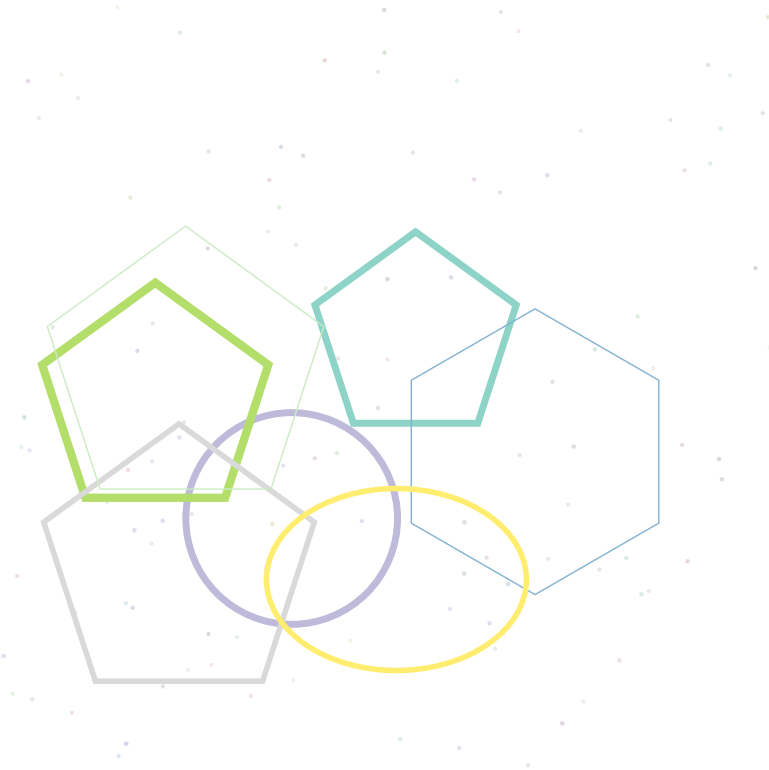[{"shape": "pentagon", "thickness": 2.5, "radius": 0.69, "center": [0.54, 0.561]}, {"shape": "circle", "thickness": 2.5, "radius": 0.69, "center": [0.379, 0.327]}, {"shape": "hexagon", "thickness": 0.5, "radius": 0.93, "center": [0.695, 0.413]}, {"shape": "pentagon", "thickness": 3, "radius": 0.77, "center": [0.202, 0.478]}, {"shape": "pentagon", "thickness": 2, "radius": 0.92, "center": [0.232, 0.265]}, {"shape": "pentagon", "thickness": 0.5, "radius": 0.94, "center": [0.241, 0.518]}, {"shape": "oval", "thickness": 2, "radius": 0.84, "center": [0.515, 0.247]}]